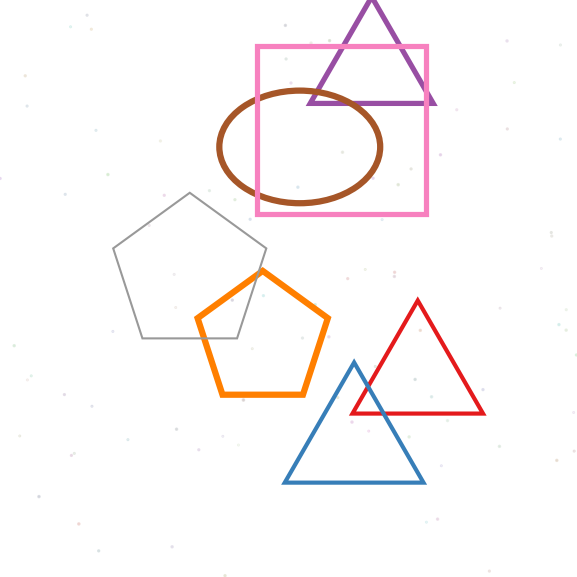[{"shape": "triangle", "thickness": 2, "radius": 0.65, "center": [0.723, 0.348]}, {"shape": "triangle", "thickness": 2, "radius": 0.69, "center": [0.613, 0.233]}, {"shape": "triangle", "thickness": 2.5, "radius": 0.62, "center": [0.644, 0.882]}, {"shape": "pentagon", "thickness": 3, "radius": 0.59, "center": [0.455, 0.412]}, {"shape": "oval", "thickness": 3, "radius": 0.7, "center": [0.519, 0.745]}, {"shape": "square", "thickness": 2.5, "radius": 0.73, "center": [0.591, 0.774]}, {"shape": "pentagon", "thickness": 1, "radius": 0.7, "center": [0.329, 0.526]}]